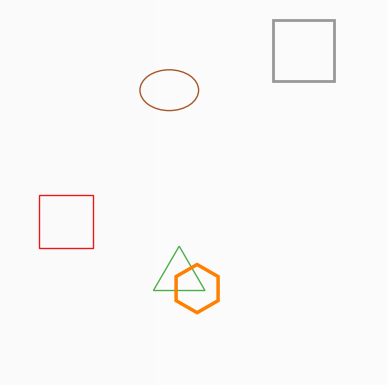[{"shape": "square", "thickness": 1, "radius": 0.35, "center": [0.17, 0.425]}, {"shape": "triangle", "thickness": 1, "radius": 0.38, "center": [0.462, 0.284]}, {"shape": "hexagon", "thickness": 2.5, "radius": 0.31, "center": [0.509, 0.25]}, {"shape": "oval", "thickness": 1, "radius": 0.38, "center": [0.437, 0.766]}, {"shape": "square", "thickness": 2, "radius": 0.4, "center": [0.783, 0.869]}]